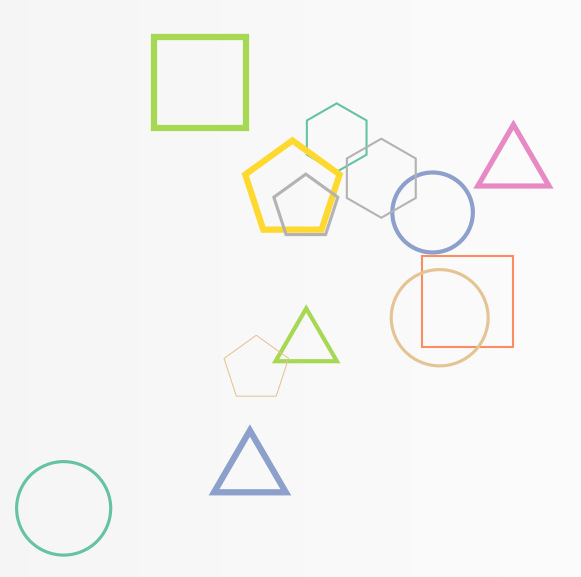[{"shape": "circle", "thickness": 1.5, "radius": 0.4, "center": [0.11, 0.119]}, {"shape": "hexagon", "thickness": 1, "radius": 0.3, "center": [0.579, 0.761]}, {"shape": "square", "thickness": 1, "radius": 0.39, "center": [0.805, 0.477]}, {"shape": "circle", "thickness": 2, "radius": 0.35, "center": [0.744, 0.631]}, {"shape": "triangle", "thickness": 3, "radius": 0.36, "center": [0.43, 0.182]}, {"shape": "triangle", "thickness": 2.5, "radius": 0.35, "center": [0.883, 0.712]}, {"shape": "square", "thickness": 3, "radius": 0.39, "center": [0.344, 0.857]}, {"shape": "triangle", "thickness": 2, "radius": 0.3, "center": [0.527, 0.404]}, {"shape": "pentagon", "thickness": 3, "radius": 0.43, "center": [0.503, 0.671]}, {"shape": "pentagon", "thickness": 0.5, "radius": 0.29, "center": [0.441, 0.36]}, {"shape": "circle", "thickness": 1.5, "radius": 0.42, "center": [0.756, 0.449]}, {"shape": "pentagon", "thickness": 1.5, "radius": 0.29, "center": [0.526, 0.64]}, {"shape": "hexagon", "thickness": 1, "radius": 0.34, "center": [0.656, 0.691]}]